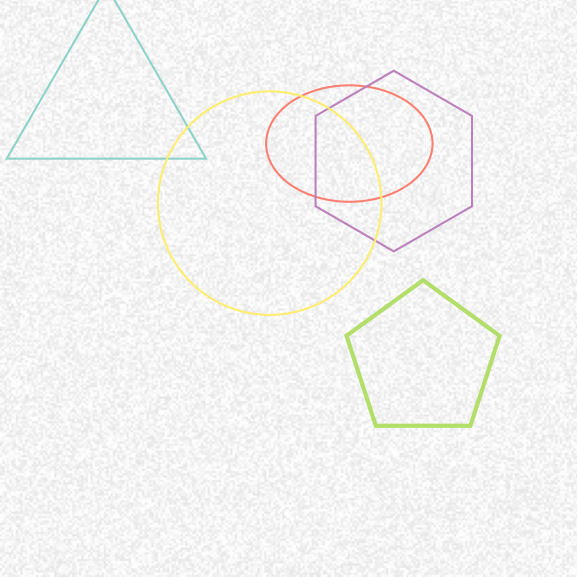[{"shape": "triangle", "thickness": 1, "radius": 1.0, "center": [0.184, 0.824]}, {"shape": "oval", "thickness": 1, "radius": 0.72, "center": [0.605, 0.751]}, {"shape": "pentagon", "thickness": 2, "radius": 0.7, "center": [0.733, 0.375]}, {"shape": "hexagon", "thickness": 1, "radius": 0.78, "center": [0.682, 0.72]}, {"shape": "circle", "thickness": 1, "radius": 0.97, "center": [0.467, 0.647]}]